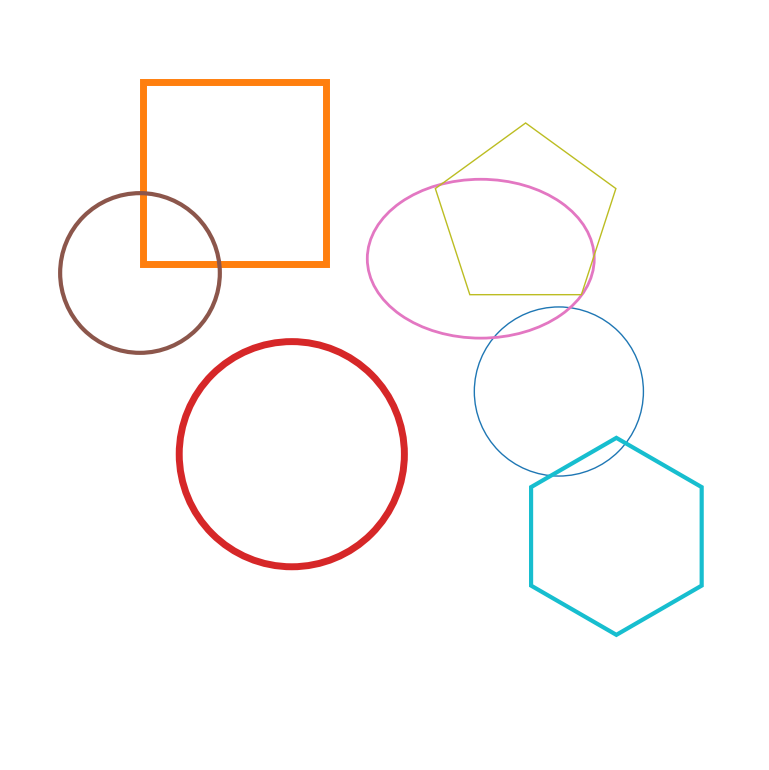[{"shape": "circle", "thickness": 0.5, "radius": 0.55, "center": [0.726, 0.492]}, {"shape": "square", "thickness": 2.5, "radius": 0.59, "center": [0.304, 0.775]}, {"shape": "circle", "thickness": 2.5, "radius": 0.73, "center": [0.379, 0.41]}, {"shape": "circle", "thickness": 1.5, "radius": 0.52, "center": [0.182, 0.645]}, {"shape": "oval", "thickness": 1, "radius": 0.74, "center": [0.624, 0.664]}, {"shape": "pentagon", "thickness": 0.5, "radius": 0.62, "center": [0.683, 0.717]}, {"shape": "hexagon", "thickness": 1.5, "radius": 0.64, "center": [0.8, 0.303]}]